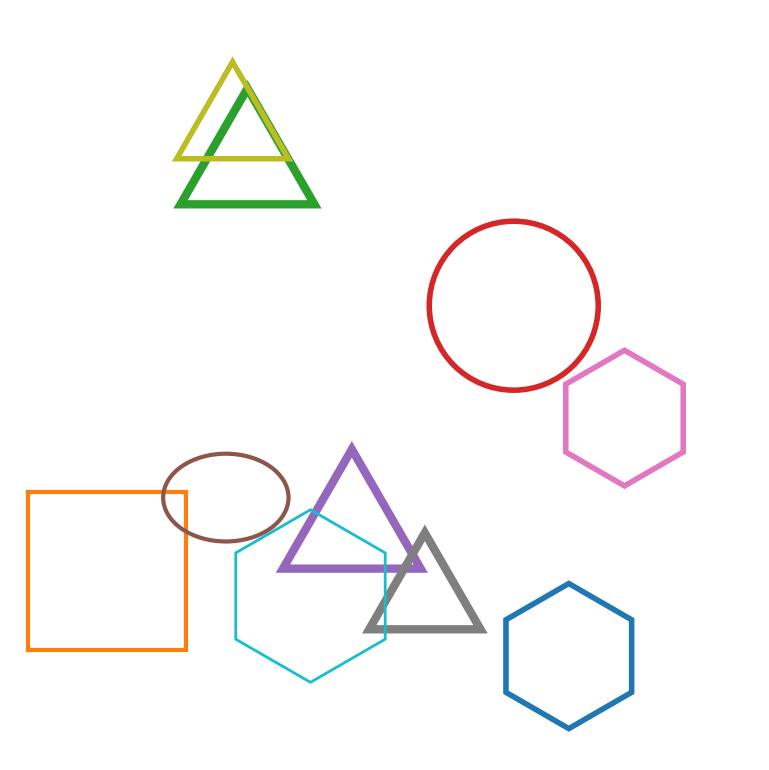[{"shape": "hexagon", "thickness": 2, "radius": 0.47, "center": [0.739, 0.148]}, {"shape": "square", "thickness": 1.5, "radius": 0.51, "center": [0.139, 0.258]}, {"shape": "triangle", "thickness": 3, "radius": 0.5, "center": [0.321, 0.785]}, {"shape": "circle", "thickness": 2, "radius": 0.55, "center": [0.667, 0.603]}, {"shape": "triangle", "thickness": 3, "radius": 0.52, "center": [0.457, 0.313]}, {"shape": "oval", "thickness": 1.5, "radius": 0.41, "center": [0.293, 0.354]}, {"shape": "hexagon", "thickness": 2, "radius": 0.44, "center": [0.811, 0.457]}, {"shape": "triangle", "thickness": 3, "radius": 0.42, "center": [0.552, 0.224]}, {"shape": "triangle", "thickness": 2, "radius": 0.42, "center": [0.302, 0.836]}, {"shape": "hexagon", "thickness": 1, "radius": 0.56, "center": [0.403, 0.226]}]